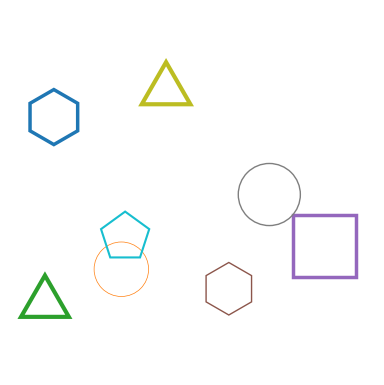[{"shape": "hexagon", "thickness": 2.5, "radius": 0.36, "center": [0.14, 0.696]}, {"shape": "circle", "thickness": 0.5, "radius": 0.35, "center": [0.315, 0.301]}, {"shape": "triangle", "thickness": 3, "radius": 0.36, "center": [0.117, 0.213]}, {"shape": "square", "thickness": 2.5, "radius": 0.41, "center": [0.842, 0.361]}, {"shape": "hexagon", "thickness": 1, "radius": 0.34, "center": [0.594, 0.25]}, {"shape": "circle", "thickness": 1, "radius": 0.4, "center": [0.7, 0.495]}, {"shape": "triangle", "thickness": 3, "radius": 0.36, "center": [0.431, 0.766]}, {"shape": "pentagon", "thickness": 1.5, "radius": 0.33, "center": [0.325, 0.385]}]